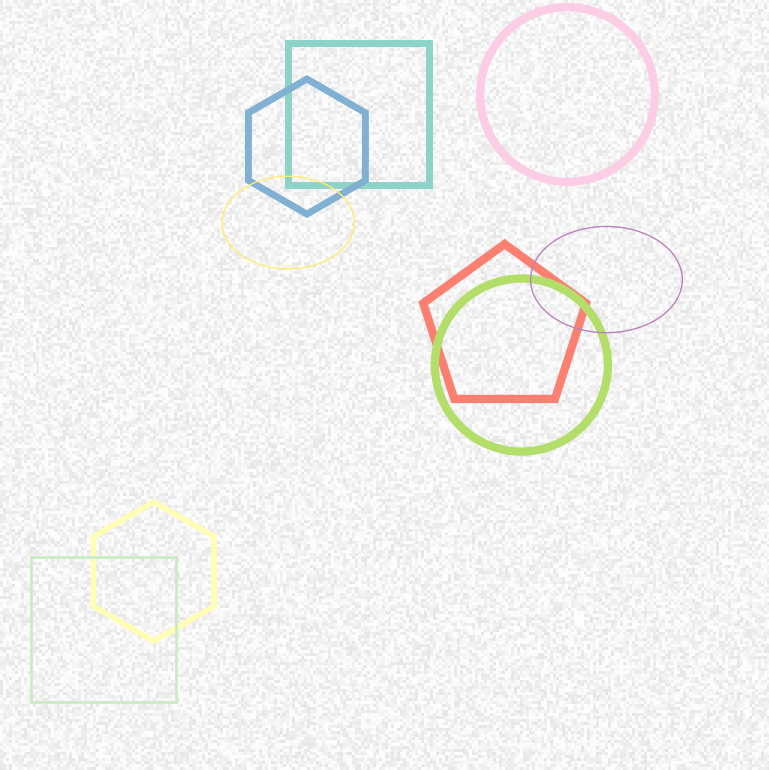[{"shape": "square", "thickness": 2.5, "radius": 0.46, "center": [0.466, 0.852]}, {"shape": "hexagon", "thickness": 2, "radius": 0.45, "center": [0.2, 0.258]}, {"shape": "pentagon", "thickness": 3, "radius": 0.56, "center": [0.655, 0.572]}, {"shape": "hexagon", "thickness": 2.5, "radius": 0.44, "center": [0.399, 0.81]}, {"shape": "circle", "thickness": 3, "radius": 0.56, "center": [0.677, 0.526]}, {"shape": "circle", "thickness": 3, "radius": 0.57, "center": [0.737, 0.877]}, {"shape": "oval", "thickness": 0.5, "radius": 0.49, "center": [0.788, 0.637]}, {"shape": "square", "thickness": 1, "radius": 0.47, "center": [0.135, 0.182]}, {"shape": "oval", "thickness": 0.5, "radius": 0.43, "center": [0.374, 0.711]}]